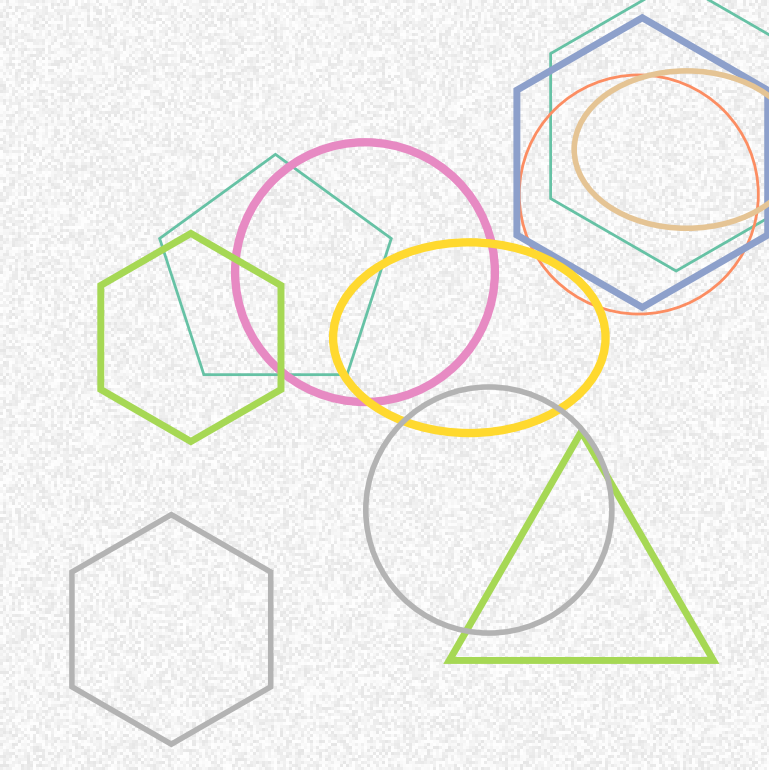[{"shape": "hexagon", "thickness": 1, "radius": 0.94, "center": [0.878, 0.836]}, {"shape": "pentagon", "thickness": 1, "radius": 0.79, "center": [0.358, 0.641]}, {"shape": "circle", "thickness": 1, "radius": 0.78, "center": [0.83, 0.747]}, {"shape": "hexagon", "thickness": 2.5, "radius": 0.94, "center": [0.834, 0.789]}, {"shape": "circle", "thickness": 3, "radius": 0.84, "center": [0.474, 0.647]}, {"shape": "triangle", "thickness": 2.5, "radius": 0.99, "center": [0.755, 0.241]}, {"shape": "hexagon", "thickness": 2.5, "radius": 0.68, "center": [0.248, 0.562]}, {"shape": "oval", "thickness": 3, "radius": 0.88, "center": [0.61, 0.561]}, {"shape": "oval", "thickness": 2, "radius": 0.73, "center": [0.892, 0.806]}, {"shape": "circle", "thickness": 2, "radius": 0.8, "center": [0.635, 0.338]}, {"shape": "hexagon", "thickness": 2, "radius": 0.75, "center": [0.223, 0.183]}]